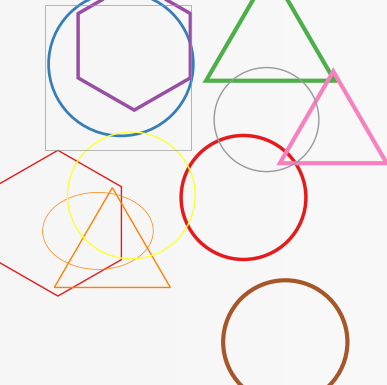[{"shape": "circle", "thickness": 2.5, "radius": 0.81, "center": [0.628, 0.487]}, {"shape": "hexagon", "thickness": 1, "radius": 0.95, "center": [0.149, 0.42]}, {"shape": "circle", "thickness": 2, "radius": 0.93, "center": [0.312, 0.834]}, {"shape": "triangle", "thickness": 3, "radius": 0.96, "center": [0.697, 0.886]}, {"shape": "hexagon", "thickness": 2.5, "radius": 0.84, "center": [0.346, 0.881]}, {"shape": "triangle", "thickness": 1, "radius": 0.86, "center": [0.29, 0.34]}, {"shape": "oval", "thickness": 0.5, "radius": 0.71, "center": [0.253, 0.4]}, {"shape": "circle", "thickness": 1, "radius": 0.82, "center": [0.339, 0.492]}, {"shape": "circle", "thickness": 3, "radius": 0.8, "center": [0.736, 0.112]}, {"shape": "triangle", "thickness": 3, "radius": 0.8, "center": [0.86, 0.656]}, {"shape": "circle", "thickness": 1, "radius": 0.68, "center": [0.688, 0.689]}, {"shape": "square", "thickness": 0.5, "radius": 0.94, "center": [0.304, 0.798]}]